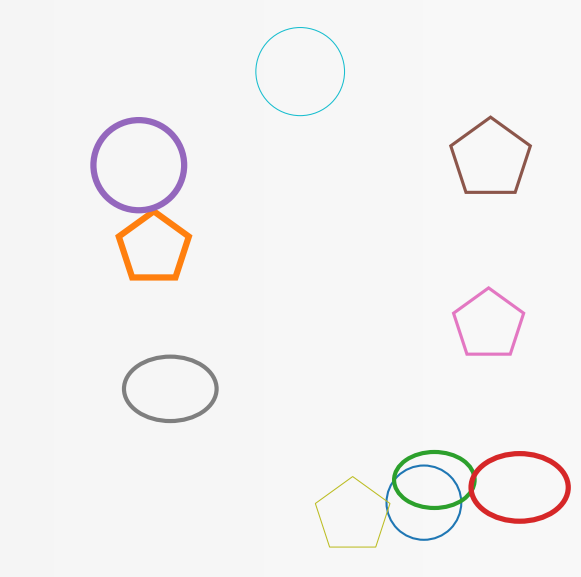[{"shape": "circle", "thickness": 1, "radius": 0.32, "center": [0.729, 0.129]}, {"shape": "pentagon", "thickness": 3, "radius": 0.32, "center": [0.265, 0.57]}, {"shape": "oval", "thickness": 2, "radius": 0.35, "center": [0.747, 0.168]}, {"shape": "oval", "thickness": 2.5, "radius": 0.42, "center": [0.894, 0.155]}, {"shape": "circle", "thickness": 3, "radius": 0.39, "center": [0.239, 0.713]}, {"shape": "pentagon", "thickness": 1.5, "radius": 0.36, "center": [0.844, 0.724]}, {"shape": "pentagon", "thickness": 1.5, "radius": 0.32, "center": [0.841, 0.437]}, {"shape": "oval", "thickness": 2, "radius": 0.4, "center": [0.293, 0.326]}, {"shape": "pentagon", "thickness": 0.5, "radius": 0.34, "center": [0.607, 0.106]}, {"shape": "circle", "thickness": 0.5, "radius": 0.38, "center": [0.516, 0.875]}]